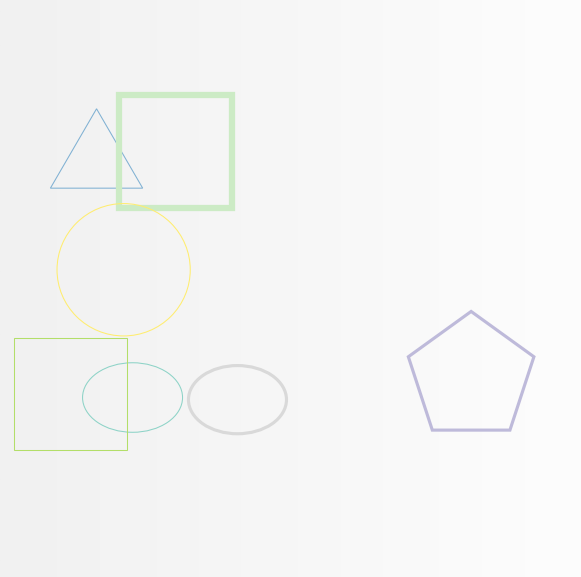[{"shape": "oval", "thickness": 0.5, "radius": 0.43, "center": [0.228, 0.311]}, {"shape": "pentagon", "thickness": 1.5, "radius": 0.57, "center": [0.811, 0.346]}, {"shape": "triangle", "thickness": 0.5, "radius": 0.46, "center": [0.166, 0.719]}, {"shape": "square", "thickness": 0.5, "radius": 0.49, "center": [0.122, 0.317]}, {"shape": "oval", "thickness": 1.5, "radius": 0.42, "center": [0.409, 0.307]}, {"shape": "square", "thickness": 3, "radius": 0.49, "center": [0.302, 0.737]}, {"shape": "circle", "thickness": 0.5, "radius": 0.57, "center": [0.213, 0.532]}]